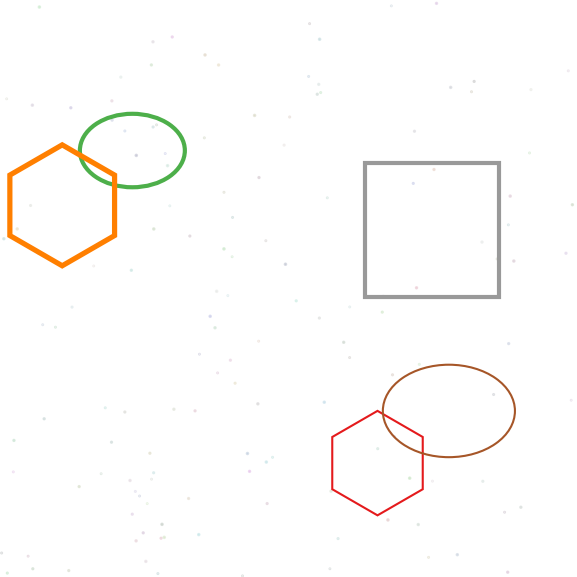[{"shape": "hexagon", "thickness": 1, "radius": 0.45, "center": [0.654, 0.197]}, {"shape": "oval", "thickness": 2, "radius": 0.45, "center": [0.229, 0.738]}, {"shape": "hexagon", "thickness": 2.5, "radius": 0.52, "center": [0.108, 0.644]}, {"shape": "oval", "thickness": 1, "radius": 0.57, "center": [0.777, 0.288]}, {"shape": "square", "thickness": 2, "radius": 0.58, "center": [0.749, 0.6]}]